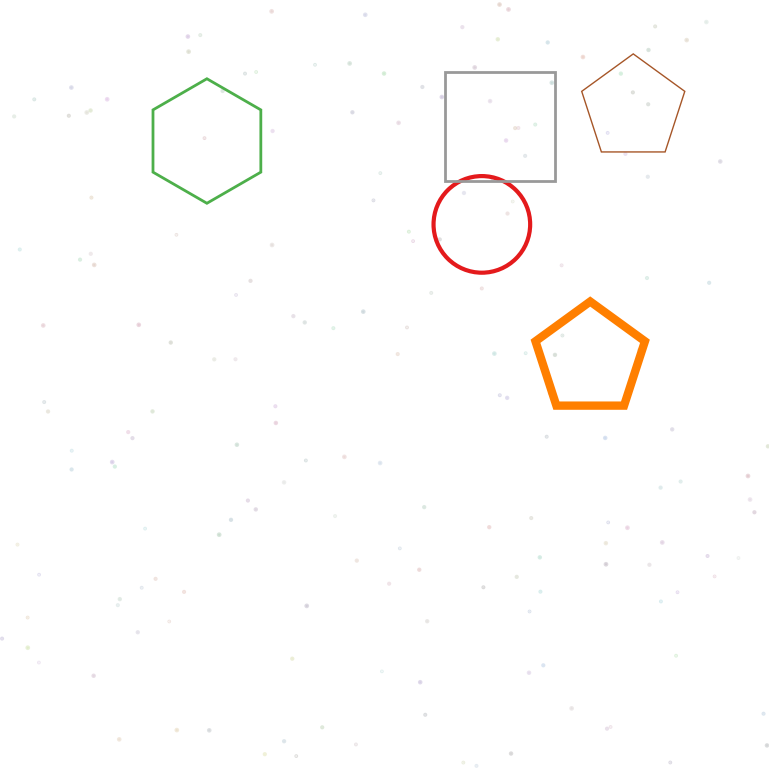[{"shape": "circle", "thickness": 1.5, "radius": 0.31, "center": [0.626, 0.709]}, {"shape": "hexagon", "thickness": 1, "radius": 0.4, "center": [0.269, 0.817]}, {"shape": "pentagon", "thickness": 3, "radius": 0.37, "center": [0.767, 0.534]}, {"shape": "pentagon", "thickness": 0.5, "radius": 0.35, "center": [0.822, 0.86]}, {"shape": "square", "thickness": 1, "radius": 0.36, "center": [0.649, 0.836]}]